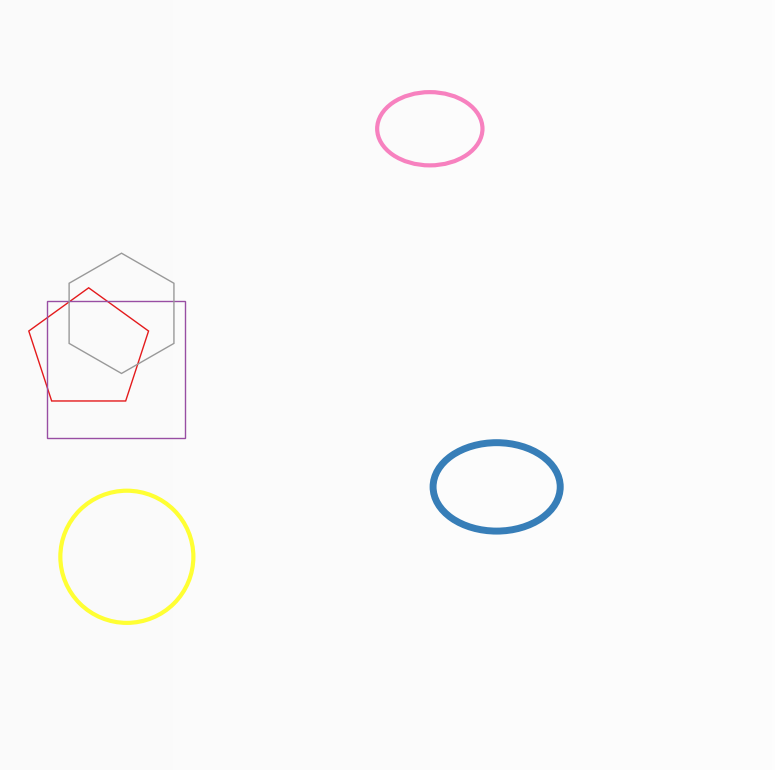[{"shape": "pentagon", "thickness": 0.5, "radius": 0.41, "center": [0.114, 0.545]}, {"shape": "oval", "thickness": 2.5, "radius": 0.41, "center": [0.641, 0.368]}, {"shape": "square", "thickness": 0.5, "radius": 0.44, "center": [0.15, 0.52]}, {"shape": "circle", "thickness": 1.5, "radius": 0.43, "center": [0.164, 0.277]}, {"shape": "oval", "thickness": 1.5, "radius": 0.34, "center": [0.555, 0.833]}, {"shape": "hexagon", "thickness": 0.5, "radius": 0.39, "center": [0.157, 0.593]}]